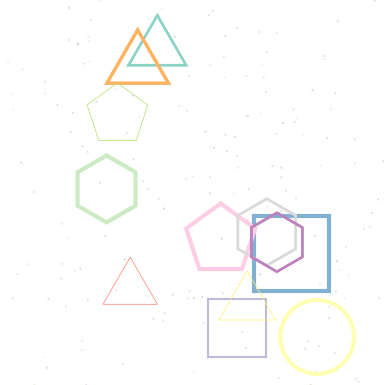[{"shape": "triangle", "thickness": 2, "radius": 0.43, "center": [0.409, 0.874]}, {"shape": "circle", "thickness": 3, "radius": 0.48, "center": [0.824, 0.125]}, {"shape": "square", "thickness": 1.5, "radius": 0.38, "center": [0.615, 0.149]}, {"shape": "triangle", "thickness": 0.5, "radius": 0.41, "center": [0.338, 0.251]}, {"shape": "square", "thickness": 3, "radius": 0.48, "center": [0.757, 0.342]}, {"shape": "triangle", "thickness": 2.5, "radius": 0.46, "center": [0.358, 0.83]}, {"shape": "pentagon", "thickness": 0.5, "radius": 0.41, "center": [0.305, 0.702]}, {"shape": "pentagon", "thickness": 3, "radius": 0.47, "center": [0.573, 0.377]}, {"shape": "hexagon", "thickness": 2, "radius": 0.43, "center": [0.693, 0.397]}, {"shape": "hexagon", "thickness": 2, "radius": 0.38, "center": [0.719, 0.371]}, {"shape": "hexagon", "thickness": 3, "radius": 0.43, "center": [0.277, 0.509]}, {"shape": "triangle", "thickness": 0.5, "radius": 0.43, "center": [0.642, 0.211]}]